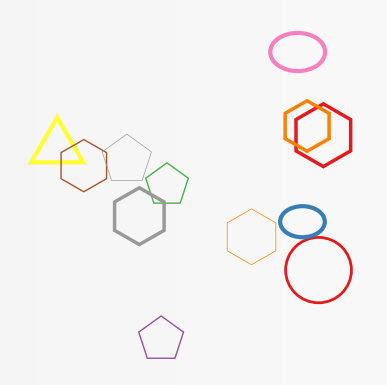[{"shape": "circle", "thickness": 2, "radius": 0.42, "center": [0.822, 0.298]}, {"shape": "hexagon", "thickness": 2.5, "radius": 0.41, "center": [0.834, 0.649]}, {"shape": "oval", "thickness": 3, "radius": 0.29, "center": [0.781, 0.424]}, {"shape": "pentagon", "thickness": 1, "radius": 0.29, "center": [0.431, 0.519]}, {"shape": "pentagon", "thickness": 1, "radius": 0.3, "center": [0.416, 0.119]}, {"shape": "hexagon", "thickness": 2.5, "radius": 0.33, "center": [0.793, 0.673]}, {"shape": "hexagon", "thickness": 0.5, "radius": 0.36, "center": [0.649, 0.385]}, {"shape": "triangle", "thickness": 3, "radius": 0.39, "center": [0.148, 0.617]}, {"shape": "hexagon", "thickness": 1, "radius": 0.34, "center": [0.216, 0.57]}, {"shape": "oval", "thickness": 3, "radius": 0.35, "center": [0.768, 0.865]}, {"shape": "pentagon", "thickness": 0.5, "radius": 0.33, "center": [0.327, 0.585]}, {"shape": "hexagon", "thickness": 2.5, "radius": 0.37, "center": [0.36, 0.439]}]